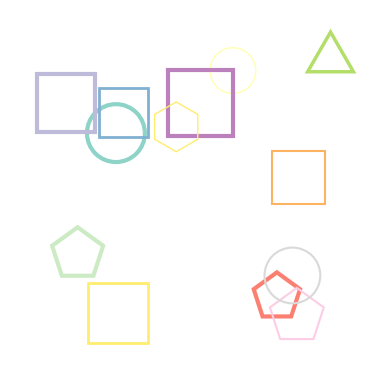[{"shape": "circle", "thickness": 3, "radius": 0.38, "center": [0.301, 0.654]}, {"shape": "circle", "thickness": 1, "radius": 0.3, "center": [0.605, 0.817]}, {"shape": "square", "thickness": 3, "radius": 0.38, "center": [0.171, 0.733]}, {"shape": "pentagon", "thickness": 3, "radius": 0.32, "center": [0.719, 0.229]}, {"shape": "square", "thickness": 2, "radius": 0.32, "center": [0.321, 0.707]}, {"shape": "square", "thickness": 1.5, "radius": 0.34, "center": [0.775, 0.539]}, {"shape": "triangle", "thickness": 2.5, "radius": 0.34, "center": [0.859, 0.848]}, {"shape": "pentagon", "thickness": 1.5, "radius": 0.37, "center": [0.771, 0.179]}, {"shape": "circle", "thickness": 1.5, "radius": 0.36, "center": [0.76, 0.285]}, {"shape": "square", "thickness": 3, "radius": 0.43, "center": [0.52, 0.732]}, {"shape": "pentagon", "thickness": 3, "radius": 0.35, "center": [0.202, 0.34]}, {"shape": "hexagon", "thickness": 1, "radius": 0.32, "center": [0.458, 0.671]}, {"shape": "square", "thickness": 2, "radius": 0.38, "center": [0.307, 0.187]}]